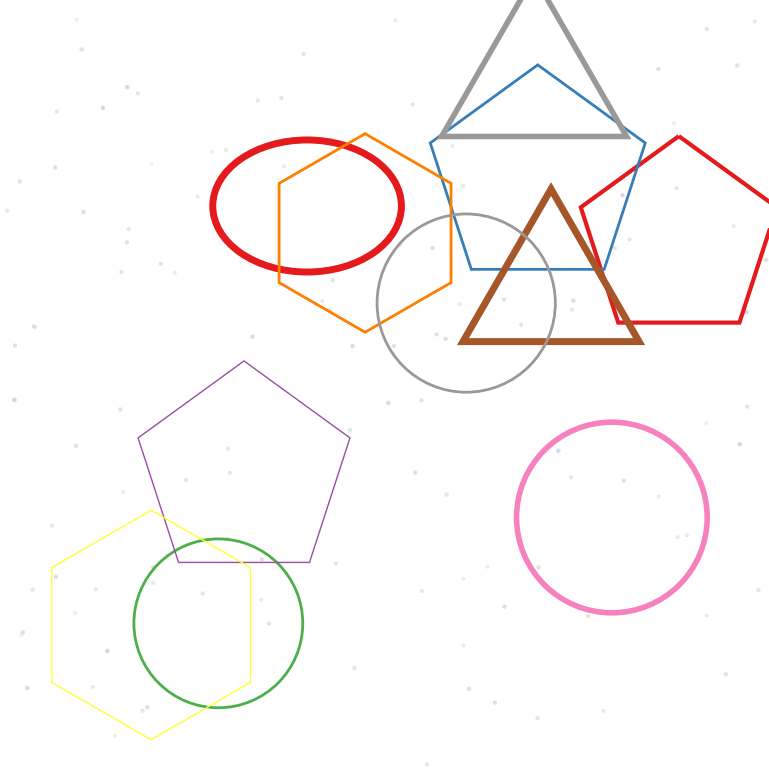[{"shape": "oval", "thickness": 2.5, "radius": 0.61, "center": [0.399, 0.732]}, {"shape": "pentagon", "thickness": 1.5, "radius": 0.67, "center": [0.882, 0.689]}, {"shape": "pentagon", "thickness": 1, "radius": 0.73, "center": [0.698, 0.769]}, {"shape": "circle", "thickness": 1, "radius": 0.55, "center": [0.284, 0.19]}, {"shape": "pentagon", "thickness": 0.5, "radius": 0.72, "center": [0.317, 0.387]}, {"shape": "hexagon", "thickness": 1, "radius": 0.64, "center": [0.474, 0.697]}, {"shape": "hexagon", "thickness": 0.5, "radius": 0.75, "center": [0.196, 0.188]}, {"shape": "triangle", "thickness": 2.5, "radius": 0.66, "center": [0.716, 0.622]}, {"shape": "circle", "thickness": 2, "radius": 0.62, "center": [0.795, 0.328]}, {"shape": "circle", "thickness": 1, "radius": 0.58, "center": [0.605, 0.606]}, {"shape": "triangle", "thickness": 2, "radius": 0.69, "center": [0.694, 0.892]}]